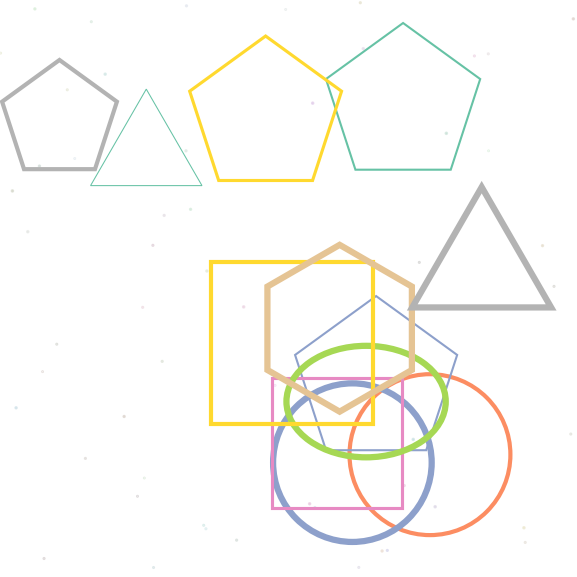[{"shape": "pentagon", "thickness": 1, "radius": 0.7, "center": [0.698, 0.819]}, {"shape": "triangle", "thickness": 0.5, "radius": 0.56, "center": [0.253, 0.733]}, {"shape": "circle", "thickness": 2, "radius": 0.7, "center": [0.744, 0.212]}, {"shape": "circle", "thickness": 3, "radius": 0.69, "center": [0.61, 0.198]}, {"shape": "pentagon", "thickness": 1, "radius": 0.74, "center": [0.651, 0.339]}, {"shape": "square", "thickness": 1.5, "radius": 0.56, "center": [0.584, 0.232]}, {"shape": "oval", "thickness": 3, "radius": 0.69, "center": [0.634, 0.304]}, {"shape": "square", "thickness": 2, "radius": 0.7, "center": [0.506, 0.405]}, {"shape": "pentagon", "thickness": 1.5, "radius": 0.69, "center": [0.46, 0.798]}, {"shape": "hexagon", "thickness": 3, "radius": 0.72, "center": [0.588, 0.431]}, {"shape": "triangle", "thickness": 3, "radius": 0.69, "center": [0.834, 0.536]}, {"shape": "pentagon", "thickness": 2, "radius": 0.52, "center": [0.103, 0.791]}]